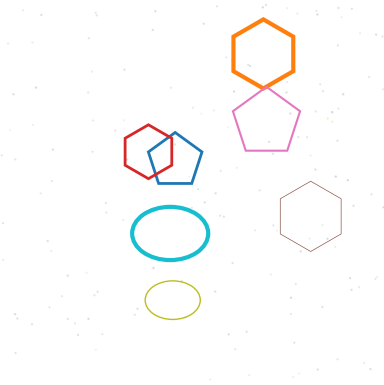[{"shape": "pentagon", "thickness": 2, "radius": 0.37, "center": [0.455, 0.583]}, {"shape": "hexagon", "thickness": 3, "radius": 0.45, "center": [0.684, 0.86]}, {"shape": "hexagon", "thickness": 2, "radius": 0.35, "center": [0.386, 0.606]}, {"shape": "hexagon", "thickness": 0.5, "radius": 0.46, "center": [0.807, 0.438]}, {"shape": "pentagon", "thickness": 1.5, "radius": 0.46, "center": [0.692, 0.683]}, {"shape": "oval", "thickness": 1, "radius": 0.36, "center": [0.449, 0.22]}, {"shape": "oval", "thickness": 3, "radius": 0.49, "center": [0.442, 0.394]}]